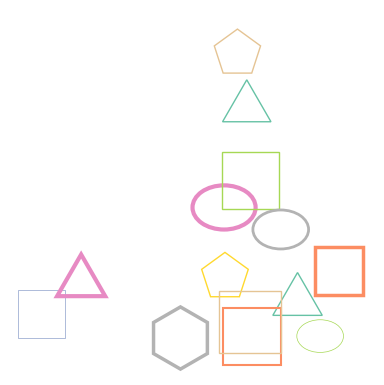[{"shape": "triangle", "thickness": 1, "radius": 0.36, "center": [0.641, 0.72]}, {"shape": "triangle", "thickness": 1, "radius": 0.37, "center": [0.773, 0.218]}, {"shape": "square", "thickness": 1.5, "radius": 0.38, "center": [0.655, 0.126]}, {"shape": "square", "thickness": 2.5, "radius": 0.31, "center": [0.881, 0.297]}, {"shape": "square", "thickness": 0.5, "radius": 0.31, "center": [0.108, 0.185]}, {"shape": "oval", "thickness": 3, "radius": 0.41, "center": [0.582, 0.461]}, {"shape": "triangle", "thickness": 3, "radius": 0.36, "center": [0.211, 0.267]}, {"shape": "oval", "thickness": 0.5, "radius": 0.3, "center": [0.832, 0.127]}, {"shape": "square", "thickness": 1, "radius": 0.37, "center": [0.651, 0.531]}, {"shape": "pentagon", "thickness": 1, "radius": 0.32, "center": [0.584, 0.281]}, {"shape": "pentagon", "thickness": 1, "radius": 0.32, "center": [0.617, 0.861]}, {"shape": "square", "thickness": 1, "radius": 0.4, "center": [0.65, 0.164]}, {"shape": "oval", "thickness": 2, "radius": 0.36, "center": [0.729, 0.404]}, {"shape": "hexagon", "thickness": 2.5, "radius": 0.4, "center": [0.469, 0.122]}]